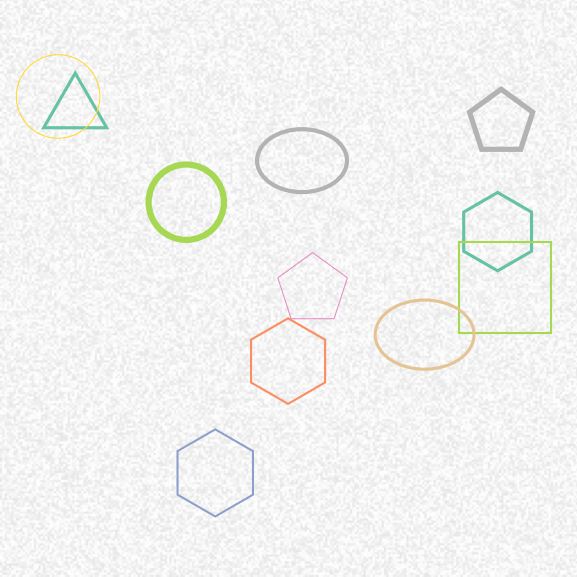[{"shape": "hexagon", "thickness": 1.5, "radius": 0.34, "center": [0.862, 0.598]}, {"shape": "triangle", "thickness": 1.5, "radius": 0.32, "center": [0.13, 0.809]}, {"shape": "hexagon", "thickness": 1, "radius": 0.37, "center": [0.499, 0.374]}, {"shape": "hexagon", "thickness": 1, "radius": 0.38, "center": [0.373, 0.18]}, {"shape": "pentagon", "thickness": 0.5, "radius": 0.32, "center": [0.541, 0.498]}, {"shape": "square", "thickness": 1, "radius": 0.4, "center": [0.875, 0.501]}, {"shape": "circle", "thickness": 3, "radius": 0.33, "center": [0.323, 0.649]}, {"shape": "circle", "thickness": 0.5, "radius": 0.36, "center": [0.101, 0.832]}, {"shape": "oval", "thickness": 1.5, "radius": 0.43, "center": [0.735, 0.42]}, {"shape": "pentagon", "thickness": 2.5, "radius": 0.29, "center": [0.868, 0.787]}, {"shape": "oval", "thickness": 2, "radius": 0.39, "center": [0.523, 0.721]}]